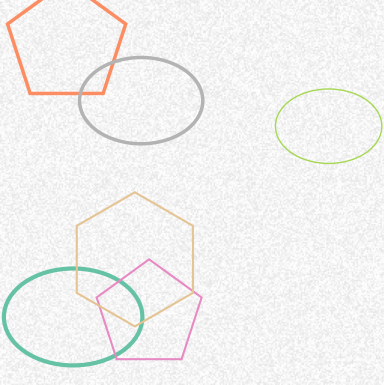[{"shape": "oval", "thickness": 3, "radius": 0.9, "center": [0.19, 0.177]}, {"shape": "pentagon", "thickness": 2.5, "radius": 0.81, "center": [0.173, 0.888]}, {"shape": "pentagon", "thickness": 1.5, "radius": 0.72, "center": [0.387, 0.183]}, {"shape": "oval", "thickness": 1, "radius": 0.69, "center": [0.854, 0.672]}, {"shape": "hexagon", "thickness": 1.5, "radius": 0.87, "center": [0.35, 0.326]}, {"shape": "oval", "thickness": 2.5, "radius": 0.8, "center": [0.367, 0.739]}]